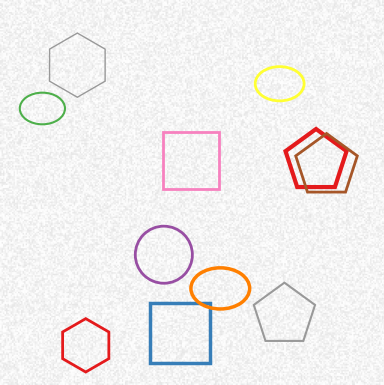[{"shape": "pentagon", "thickness": 3, "radius": 0.42, "center": [0.821, 0.582]}, {"shape": "hexagon", "thickness": 2, "radius": 0.35, "center": [0.223, 0.103]}, {"shape": "square", "thickness": 2.5, "radius": 0.39, "center": [0.467, 0.135]}, {"shape": "oval", "thickness": 1.5, "radius": 0.29, "center": [0.11, 0.718]}, {"shape": "circle", "thickness": 2, "radius": 0.37, "center": [0.426, 0.338]}, {"shape": "oval", "thickness": 2.5, "radius": 0.38, "center": [0.572, 0.251]}, {"shape": "oval", "thickness": 2, "radius": 0.32, "center": [0.726, 0.782]}, {"shape": "pentagon", "thickness": 2, "radius": 0.42, "center": [0.848, 0.569]}, {"shape": "square", "thickness": 2, "radius": 0.37, "center": [0.496, 0.583]}, {"shape": "pentagon", "thickness": 1.5, "radius": 0.42, "center": [0.739, 0.182]}, {"shape": "hexagon", "thickness": 1, "radius": 0.42, "center": [0.201, 0.831]}]